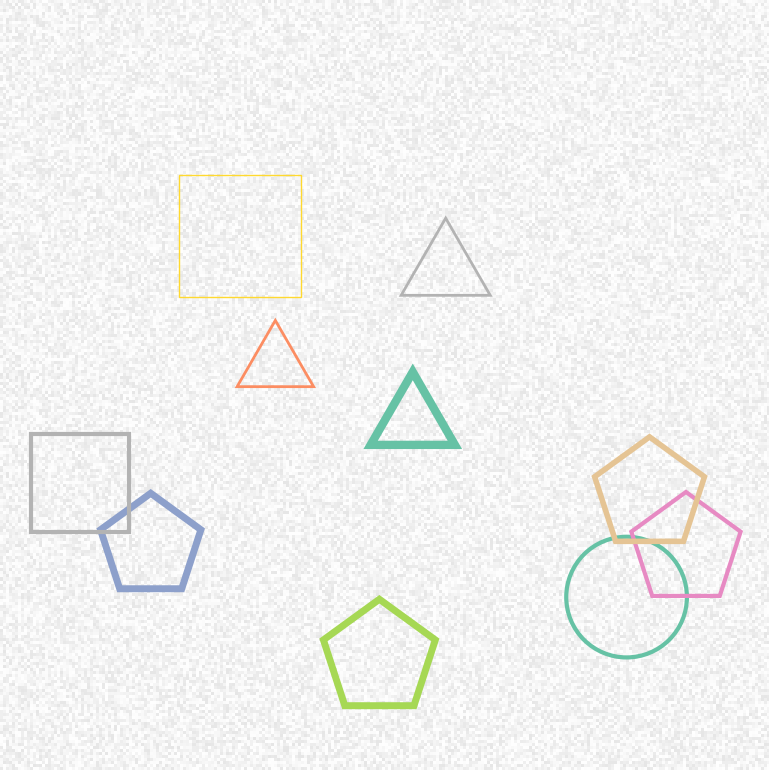[{"shape": "circle", "thickness": 1.5, "radius": 0.39, "center": [0.814, 0.225]}, {"shape": "triangle", "thickness": 3, "radius": 0.32, "center": [0.536, 0.454]}, {"shape": "triangle", "thickness": 1, "radius": 0.29, "center": [0.358, 0.527]}, {"shape": "pentagon", "thickness": 2.5, "radius": 0.34, "center": [0.196, 0.291]}, {"shape": "pentagon", "thickness": 1.5, "radius": 0.37, "center": [0.891, 0.286]}, {"shape": "pentagon", "thickness": 2.5, "radius": 0.38, "center": [0.493, 0.145]}, {"shape": "square", "thickness": 0.5, "radius": 0.4, "center": [0.312, 0.693]}, {"shape": "pentagon", "thickness": 2, "radius": 0.37, "center": [0.844, 0.358]}, {"shape": "triangle", "thickness": 1, "radius": 0.33, "center": [0.579, 0.65]}, {"shape": "square", "thickness": 1.5, "radius": 0.32, "center": [0.104, 0.373]}]